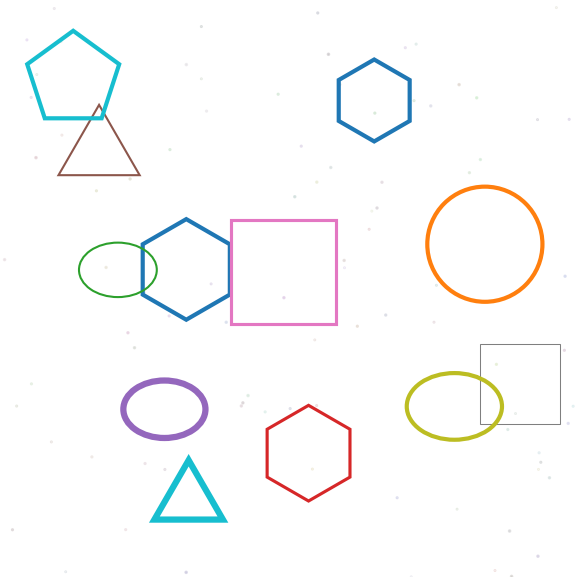[{"shape": "hexagon", "thickness": 2, "radius": 0.44, "center": [0.323, 0.533]}, {"shape": "hexagon", "thickness": 2, "radius": 0.35, "center": [0.648, 0.825]}, {"shape": "circle", "thickness": 2, "radius": 0.5, "center": [0.84, 0.576]}, {"shape": "oval", "thickness": 1, "radius": 0.34, "center": [0.204, 0.532]}, {"shape": "hexagon", "thickness": 1.5, "radius": 0.41, "center": [0.534, 0.214]}, {"shape": "oval", "thickness": 3, "radius": 0.36, "center": [0.285, 0.29]}, {"shape": "triangle", "thickness": 1, "radius": 0.41, "center": [0.172, 0.736]}, {"shape": "square", "thickness": 1.5, "radius": 0.45, "center": [0.491, 0.528]}, {"shape": "square", "thickness": 0.5, "radius": 0.35, "center": [0.9, 0.335]}, {"shape": "oval", "thickness": 2, "radius": 0.41, "center": [0.787, 0.295]}, {"shape": "triangle", "thickness": 3, "radius": 0.34, "center": [0.327, 0.134]}, {"shape": "pentagon", "thickness": 2, "radius": 0.42, "center": [0.127, 0.862]}]